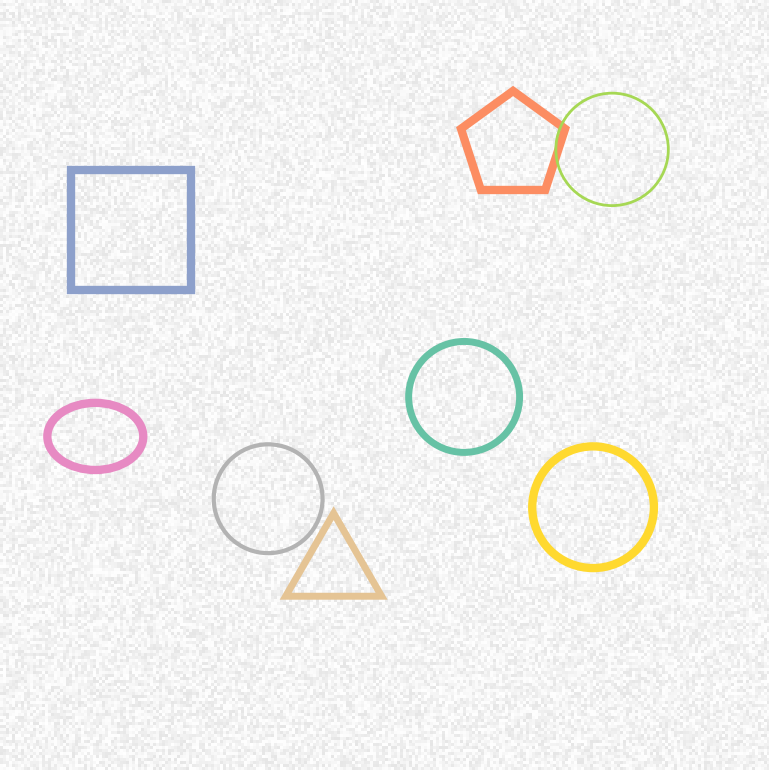[{"shape": "circle", "thickness": 2.5, "radius": 0.36, "center": [0.603, 0.485]}, {"shape": "pentagon", "thickness": 3, "radius": 0.36, "center": [0.666, 0.811]}, {"shape": "square", "thickness": 3, "radius": 0.39, "center": [0.17, 0.701]}, {"shape": "oval", "thickness": 3, "radius": 0.31, "center": [0.124, 0.433]}, {"shape": "circle", "thickness": 1, "radius": 0.37, "center": [0.795, 0.806]}, {"shape": "circle", "thickness": 3, "radius": 0.4, "center": [0.77, 0.341]}, {"shape": "triangle", "thickness": 2.5, "radius": 0.36, "center": [0.433, 0.262]}, {"shape": "circle", "thickness": 1.5, "radius": 0.35, "center": [0.348, 0.352]}]